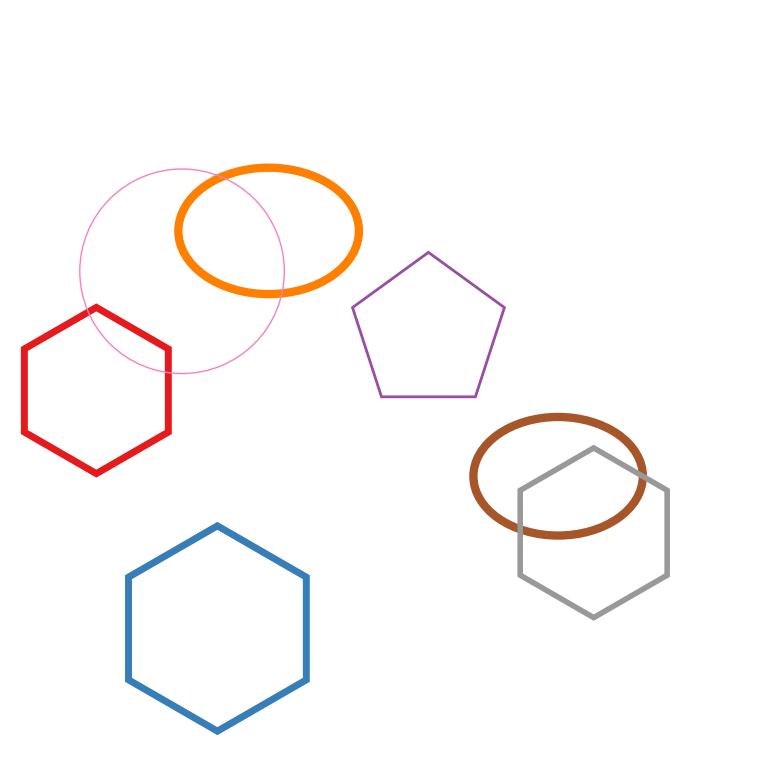[{"shape": "hexagon", "thickness": 2.5, "radius": 0.54, "center": [0.125, 0.493]}, {"shape": "hexagon", "thickness": 2.5, "radius": 0.67, "center": [0.282, 0.184]}, {"shape": "pentagon", "thickness": 1, "radius": 0.52, "center": [0.556, 0.569]}, {"shape": "oval", "thickness": 3, "radius": 0.59, "center": [0.349, 0.7]}, {"shape": "oval", "thickness": 3, "radius": 0.55, "center": [0.725, 0.381]}, {"shape": "circle", "thickness": 0.5, "radius": 0.66, "center": [0.236, 0.648]}, {"shape": "hexagon", "thickness": 2, "radius": 0.55, "center": [0.771, 0.308]}]